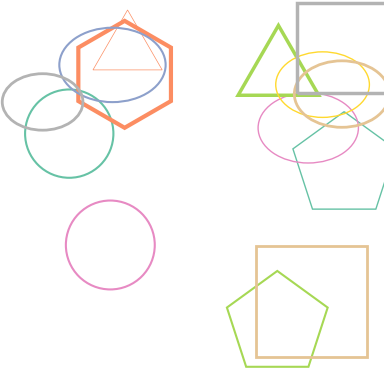[{"shape": "pentagon", "thickness": 1, "radius": 0.7, "center": [0.894, 0.57]}, {"shape": "circle", "thickness": 1.5, "radius": 0.57, "center": [0.18, 0.653]}, {"shape": "hexagon", "thickness": 3, "radius": 0.69, "center": [0.324, 0.807]}, {"shape": "triangle", "thickness": 0.5, "radius": 0.52, "center": [0.331, 0.87]}, {"shape": "oval", "thickness": 1.5, "radius": 0.69, "center": [0.292, 0.831]}, {"shape": "oval", "thickness": 1, "radius": 0.65, "center": [0.801, 0.668]}, {"shape": "circle", "thickness": 1.5, "radius": 0.58, "center": [0.287, 0.364]}, {"shape": "pentagon", "thickness": 1.5, "radius": 0.69, "center": [0.72, 0.159]}, {"shape": "triangle", "thickness": 2.5, "radius": 0.6, "center": [0.723, 0.813]}, {"shape": "oval", "thickness": 1, "radius": 0.61, "center": [0.838, 0.78]}, {"shape": "square", "thickness": 2, "radius": 0.72, "center": [0.809, 0.216]}, {"shape": "oval", "thickness": 2, "radius": 0.62, "center": [0.888, 0.756]}, {"shape": "square", "thickness": 2.5, "radius": 0.58, "center": [0.888, 0.876]}, {"shape": "oval", "thickness": 2, "radius": 0.52, "center": [0.111, 0.735]}]